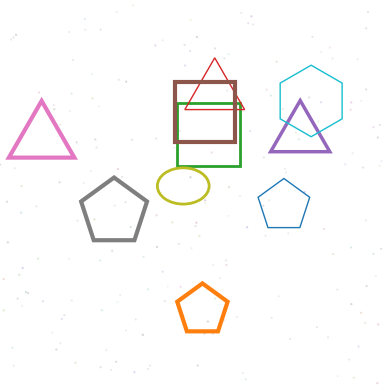[{"shape": "pentagon", "thickness": 1, "radius": 0.35, "center": [0.737, 0.466]}, {"shape": "pentagon", "thickness": 3, "radius": 0.34, "center": [0.526, 0.195]}, {"shape": "square", "thickness": 2, "radius": 0.41, "center": [0.542, 0.651]}, {"shape": "triangle", "thickness": 1, "radius": 0.45, "center": [0.558, 0.76]}, {"shape": "triangle", "thickness": 2.5, "radius": 0.44, "center": [0.78, 0.65]}, {"shape": "square", "thickness": 3, "radius": 0.39, "center": [0.533, 0.709]}, {"shape": "triangle", "thickness": 3, "radius": 0.49, "center": [0.108, 0.64]}, {"shape": "pentagon", "thickness": 3, "radius": 0.45, "center": [0.296, 0.449]}, {"shape": "oval", "thickness": 2, "radius": 0.34, "center": [0.476, 0.517]}, {"shape": "hexagon", "thickness": 1, "radius": 0.46, "center": [0.808, 0.738]}]